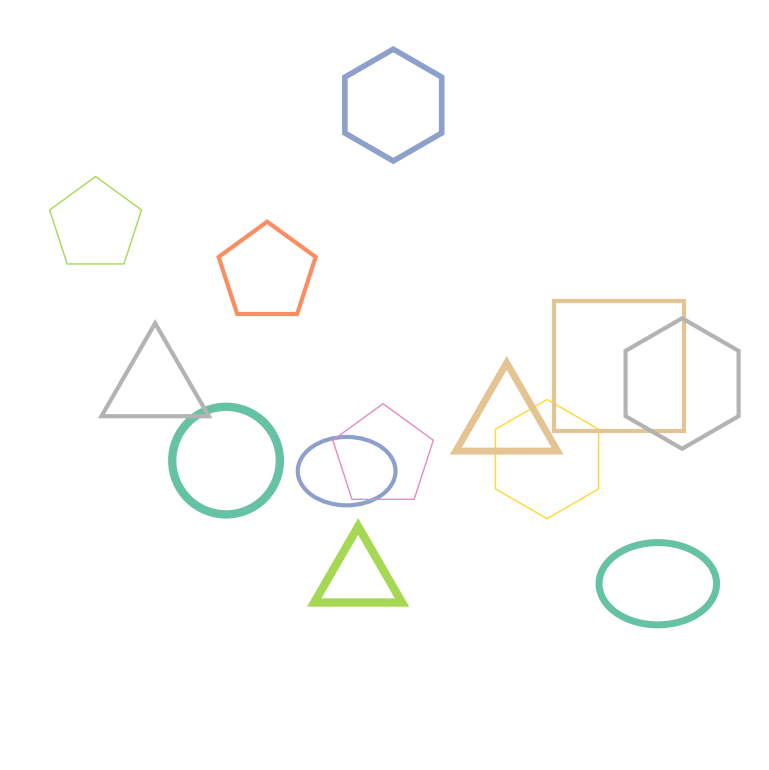[{"shape": "circle", "thickness": 3, "radius": 0.35, "center": [0.294, 0.402]}, {"shape": "oval", "thickness": 2.5, "radius": 0.38, "center": [0.854, 0.242]}, {"shape": "pentagon", "thickness": 1.5, "radius": 0.33, "center": [0.347, 0.646]}, {"shape": "oval", "thickness": 1.5, "radius": 0.32, "center": [0.45, 0.388]}, {"shape": "hexagon", "thickness": 2, "radius": 0.36, "center": [0.511, 0.864]}, {"shape": "pentagon", "thickness": 0.5, "radius": 0.34, "center": [0.497, 0.407]}, {"shape": "pentagon", "thickness": 0.5, "radius": 0.31, "center": [0.124, 0.708]}, {"shape": "triangle", "thickness": 3, "radius": 0.33, "center": [0.465, 0.25]}, {"shape": "hexagon", "thickness": 0.5, "radius": 0.39, "center": [0.71, 0.404]}, {"shape": "triangle", "thickness": 2.5, "radius": 0.38, "center": [0.658, 0.452]}, {"shape": "square", "thickness": 1.5, "radius": 0.42, "center": [0.804, 0.525]}, {"shape": "triangle", "thickness": 1.5, "radius": 0.4, "center": [0.201, 0.5]}, {"shape": "hexagon", "thickness": 1.5, "radius": 0.42, "center": [0.886, 0.502]}]